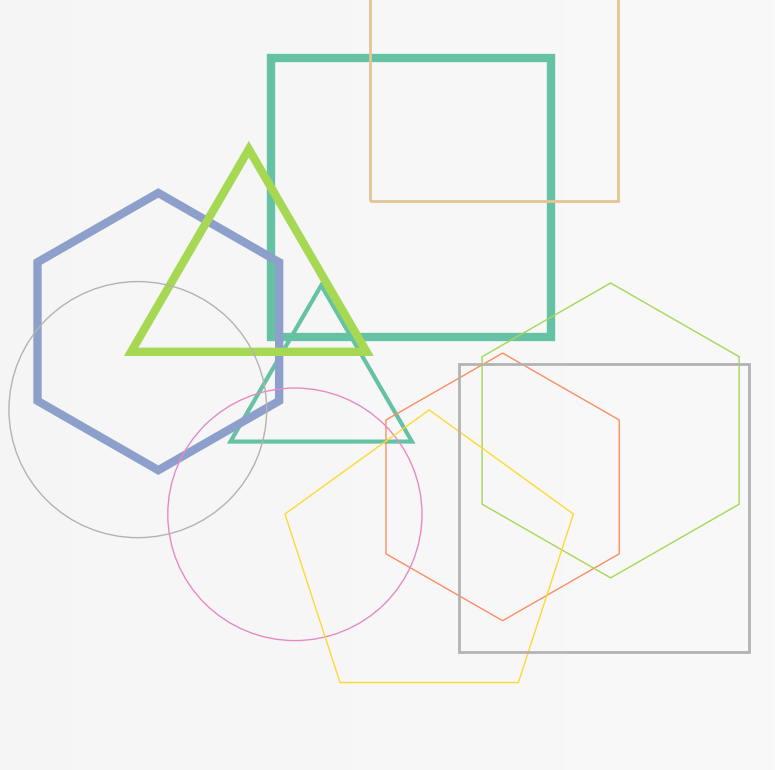[{"shape": "triangle", "thickness": 1.5, "radius": 0.68, "center": [0.414, 0.494]}, {"shape": "square", "thickness": 3, "radius": 0.91, "center": [0.53, 0.743]}, {"shape": "hexagon", "thickness": 0.5, "radius": 0.87, "center": [0.649, 0.368]}, {"shape": "hexagon", "thickness": 3, "radius": 0.9, "center": [0.204, 0.569]}, {"shape": "circle", "thickness": 0.5, "radius": 0.82, "center": [0.381, 0.332]}, {"shape": "hexagon", "thickness": 0.5, "radius": 0.96, "center": [0.788, 0.441]}, {"shape": "triangle", "thickness": 3, "radius": 0.88, "center": [0.321, 0.631]}, {"shape": "pentagon", "thickness": 0.5, "radius": 0.98, "center": [0.554, 0.272]}, {"shape": "square", "thickness": 1, "radius": 0.8, "center": [0.637, 0.898]}, {"shape": "circle", "thickness": 0.5, "radius": 0.83, "center": [0.178, 0.468]}, {"shape": "square", "thickness": 1, "radius": 0.94, "center": [0.779, 0.341]}]